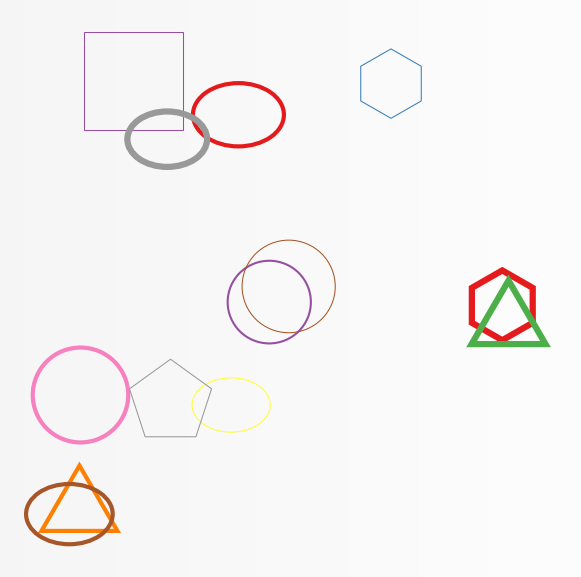[{"shape": "oval", "thickness": 2, "radius": 0.39, "center": [0.41, 0.8]}, {"shape": "hexagon", "thickness": 3, "radius": 0.3, "center": [0.864, 0.47]}, {"shape": "hexagon", "thickness": 0.5, "radius": 0.3, "center": [0.673, 0.854]}, {"shape": "triangle", "thickness": 3, "radius": 0.37, "center": [0.875, 0.44]}, {"shape": "circle", "thickness": 1, "radius": 0.36, "center": [0.463, 0.476]}, {"shape": "square", "thickness": 0.5, "radius": 0.43, "center": [0.23, 0.859]}, {"shape": "triangle", "thickness": 2, "radius": 0.38, "center": [0.137, 0.118]}, {"shape": "oval", "thickness": 0.5, "radius": 0.34, "center": [0.398, 0.298]}, {"shape": "circle", "thickness": 0.5, "radius": 0.4, "center": [0.497, 0.503]}, {"shape": "oval", "thickness": 2, "radius": 0.37, "center": [0.119, 0.109]}, {"shape": "circle", "thickness": 2, "radius": 0.41, "center": [0.138, 0.315]}, {"shape": "pentagon", "thickness": 0.5, "radius": 0.37, "center": [0.293, 0.303]}, {"shape": "oval", "thickness": 3, "radius": 0.34, "center": [0.288, 0.758]}]